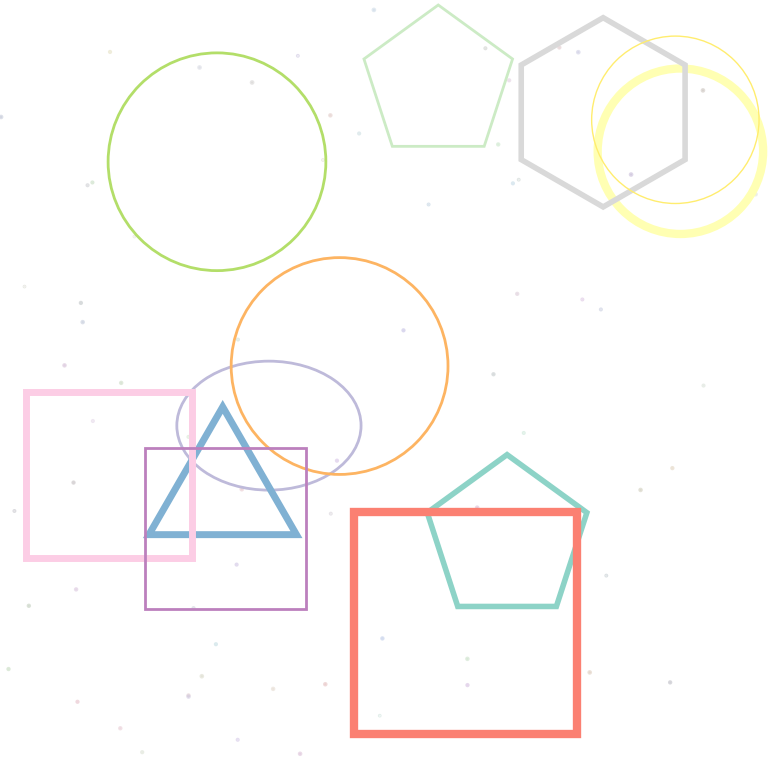[{"shape": "pentagon", "thickness": 2, "radius": 0.54, "center": [0.659, 0.301]}, {"shape": "circle", "thickness": 3, "radius": 0.54, "center": [0.884, 0.804]}, {"shape": "oval", "thickness": 1, "radius": 0.6, "center": [0.349, 0.447]}, {"shape": "square", "thickness": 3, "radius": 0.72, "center": [0.604, 0.191]}, {"shape": "triangle", "thickness": 2.5, "radius": 0.55, "center": [0.289, 0.361]}, {"shape": "circle", "thickness": 1, "radius": 0.7, "center": [0.441, 0.525]}, {"shape": "circle", "thickness": 1, "radius": 0.71, "center": [0.282, 0.79]}, {"shape": "square", "thickness": 2.5, "radius": 0.54, "center": [0.141, 0.383]}, {"shape": "hexagon", "thickness": 2, "radius": 0.61, "center": [0.783, 0.854]}, {"shape": "square", "thickness": 1, "radius": 0.52, "center": [0.293, 0.314]}, {"shape": "pentagon", "thickness": 1, "radius": 0.51, "center": [0.569, 0.892]}, {"shape": "circle", "thickness": 0.5, "radius": 0.54, "center": [0.877, 0.844]}]